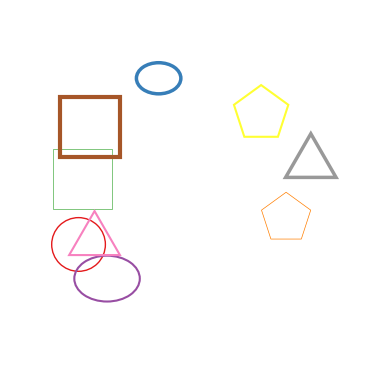[{"shape": "circle", "thickness": 1, "radius": 0.35, "center": [0.204, 0.365]}, {"shape": "oval", "thickness": 2.5, "radius": 0.29, "center": [0.412, 0.797]}, {"shape": "square", "thickness": 0.5, "radius": 0.39, "center": [0.215, 0.535]}, {"shape": "oval", "thickness": 1.5, "radius": 0.43, "center": [0.278, 0.276]}, {"shape": "pentagon", "thickness": 0.5, "radius": 0.34, "center": [0.743, 0.433]}, {"shape": "pentagon", "thickness": 1.5, "radius": 0.37, "center": [0.678, 0.705]}, {"shape": "square", "thickness": 3, "radius": 0.39, "center": [0.234, 0.671]}, {"shape": "triangle", "thickness": 1.5, "radius": 0.38, "center": [0.246, 0.376]}, {"shape": "triangle", "thickness": 2.5, "radius": 0.38, "center": [0.807, 0.577]}]